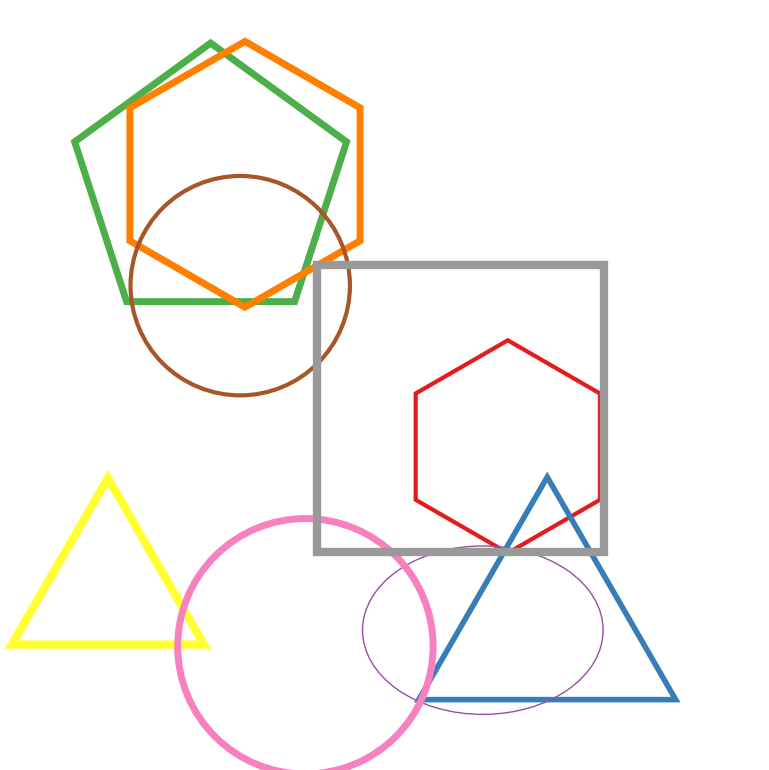[{"shape": "hexagon", "thickness": 1.5, "radius": 0.69, "center": [0.659, 0.42]}, {"shape": "triangle", "thickness": 2, "radius": 0.96, "center": [0.711, 0.188]}, {"shape": "pentagon", "thickness": 2.5, "radius": 0.93, "center": [0.274, 0.758]}, {"shape": "oval", "thickness": 0.5, "radius": 0.78, "center": [0.627, 0.182]}, {"shape": "hexagon", "thickness": 2.5, "radius": 0.86, "center": [0.318, 0.774]}, {"shape": "triangle", "thickness": 3, "radius": 0.72, "center": [0.14, 0.235]}, {"shape": "circle", "thickness": 1.5, "radius": 0.71, "center": [0.312, 0.629]}, {"shape": "circle", "thickness": 2.5, "radius": 0.83, "center": [0.397, 0.161]}, {"shape": "square", "thickness": 3, "radius": 0.93, "center": [0.598, 0.47]}]